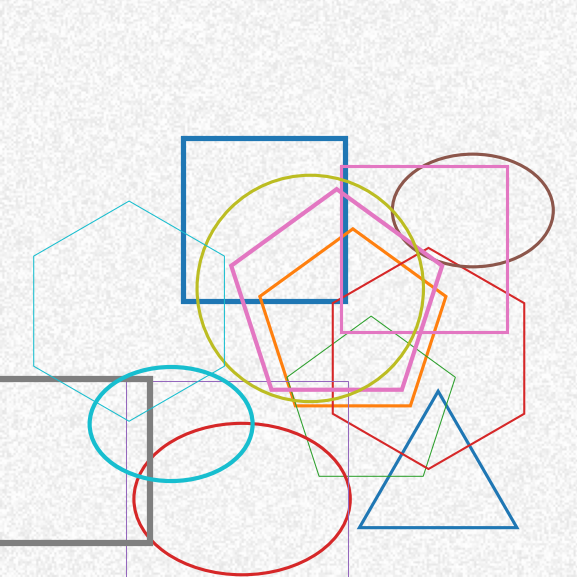[{"shape": "square", "thickness": 2.5, "radius": 0.7, "center": [0.457, 0.619]}, {"shape": "triangle", "thickness": 1.5, "radius": 0.79, "center": [0.759, 0.164]}, {"shape": "pentagon", "thickness": 1.5, "radius": 0.85, "center": [0.611, 0.433]}, {"shape": "pentagon", "thickness": 0.5, "radius": 0.77, "center": [0.643, 0.298]}, {"shape": "hexagon", "thickness": 1, "radius": 0.96, "center": [0.742, 0.378]}, {"shape": "oval", "thickness": 1.5, "radius": 0.94, "center": [0.419, 0.135]}, {"shape": "square", "thickness": 0.5, "radius": 0.96, "center": [0.41, 0.148]}, {"shape": "oval", "thickness": 1.5, "radius": 0.7, "center": [0.819, 0.635]}, {"shape": "square", "thickness": 1.5, "radius": 0.72, "center": [0.735, 0.568]}, {"shape": "pentagon", "thickness": 2, "radius": 0.96, "center": [0.583, 0.48]}, {"shape": "square", "thickness": 3, "radius": 0.71, "center": [0.119, 0.201]}, {"shape": "circle", "thickness": 1.5, "radius": 0.98, "center": [0.537, 0.5]}, {"shape": "hexagon", "thickness": 0.5, "radius": 0.95, "center": [0.223, 0.46]}, {"shape": "oval", "thickness": 2, "radius": 0.71, "center": [0.296, 0.265]}]